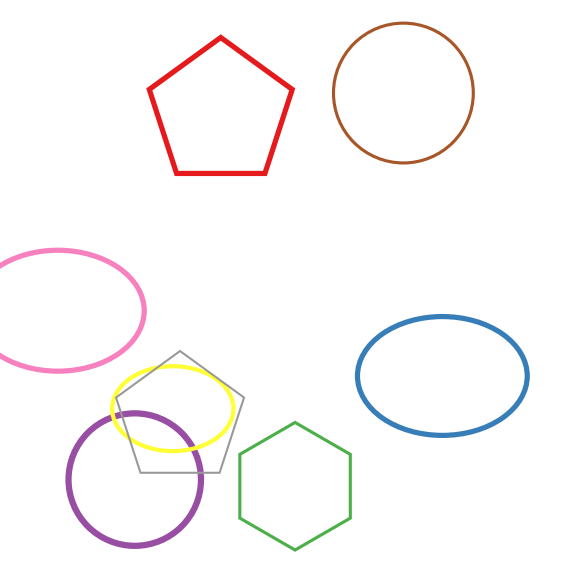[{"shape": "pentagon", "thickness": 2.5, "radius": 0.65, "center": [0.382, 0.804]}, {"shape": "oval", "thickness": 2.5, "radius": 0.73, "center": [0.766, 0.348]}, {"shape": "hexagon", "thickness": 1.5, "radius": 0.55, "center": [0.511, 0.157]}, {"shape": "circle", "thickness": 3, "radius": 0.57, "center": [0.233, 0.169]}, {"shape": "oval", "thickness": 2, "radius": 0.53, "center": [0.299, 0.291]}, {"shape": "circle", "thickness": 1.5, "radius": 0.61, "center": [0.699, 0.838]}, {"shape": "oval", "thickness": 2.5, "radius": 0.75, "center": [0.1, 0.461]}, {"shape": "pentagon", "thickness": 1, "radius": 0.58, "center": [0.312, 0.275]}]